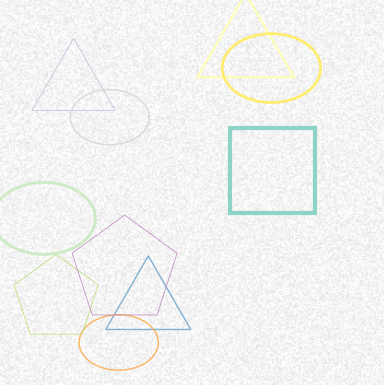[{"shape": "square", "thickness": 3, "radius": 0.55, "center": [0.709, 0.557]}, {"shape": "triangle", "thickness": 1.5, "radius": 0.72, "center": [0.638, 0.872]}, {"shape": "triangle", "thickness": 0.5, "radius": 0.62, "center": [0.191, 0.775]}, {"shape": "triangle", "thickness": 1, "radius": 0.64, "center": [0.385, 0.208]}, {"shape": "oval", "thickness": 1, "radius": 0.51, "center": [0.308, 0.11]}, {"shape": "pentagon", "thickness": 0.5, "radius": 0.57, "center": [0.146, 0.225]}, {"shape": "oval", "thickness": 1, "radius": 0.51, "center": [0.285, 0.696]}, {"shape": "pentagon", "thickness": 0.5, "radius": 0.72, "center": [0.324, 0.298]}, {"shape": "oval", "thickness": 2, "radius": 0.67, "center": [0.114, 0.433]}, {"shape": "oval", "thickness": 2, "radius": 0.64, "center": [0.705, 0.823]}]